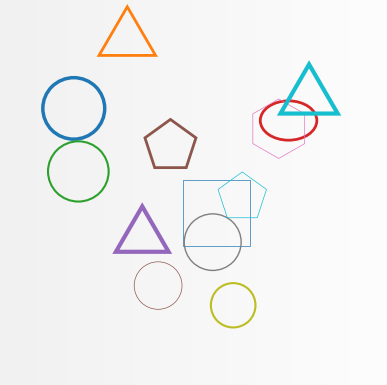[{"shape": "circle", "thickness": 2.5, "radius": 0.4, "center": [0.19, 0.718]}, {"shape": "square", "thickness": 0.5, "radius": 0.43, "center": [0.559, 0.447]}, {"shape": "triangle", "thickness": 2, "radius": 0.42, "center": [0.328, 0.898]}, {"shape": "circle", "thickness": 1.5, "radius": 0.39, "center": [0.202, 0.555]}, {"shape": "oval", "thickness": 2, "radius": 0.36, "center": [0.745, 0.687]}, {"shape": "triangle", "thickness": 3, "radius": 0.39, "center": [0.367, 0.385]}, {"shape": "circle", "thickness": 0.5, "radius": 0.31, "center": [0.408, 0.258]}, {"shape": "pentagon", "thickness": 2, "radius": 0.35, "center": [0.44, 0.621]}, {"shape": "hexagon", "thickness": 0.5, "radius": 0.39, "center": [0.719, 0.666]}, {"shape": "circle", "thickness": 1, "radius": 0.37, "center": [0.549, 0.371]}, {"shape": "circle", "thickness": 1.5, "radius": 0.29, "center": [0.602, 0.207]}, {"shape": "pentagon", "thickness": 0.5, "radius": 0.33, "center": [0.625, 0.488]}, {"shape": "triangle", "thickness": 3, "radius": 0.43, "center": [0.798, 0.748]}]